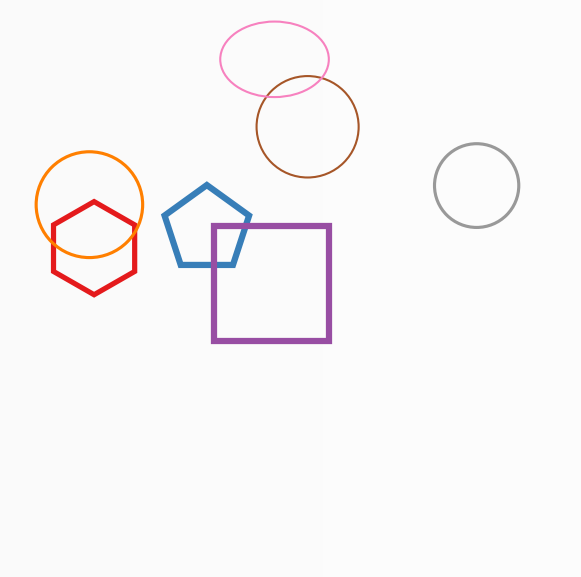[{"shape": "hexagon", "thickness": 2.5, "radius": 0.4, "center": [0.162, 0.569]}, {"shape": "pentagon", "thickness": 3, "radius": 0.38, "center": [0.356, 0.602]}, {"shape": "square", "thickness": 3, "radius": 0.5, "center": [0.467, 0.508]}, {"shape": "circle", "thickness": 1.5, "radius": 0.46, "center": [0.154, 0.645]}, {"shape": "circle", "thickness": 1, "radius": 0.44, "center": [0.529, 0.78]}, {"shape": "oval", "thickness": 1, "radius": 0.47, "center": [0.472, 0.896]}, {"shape": "circle", "thickness": 1.5, "radius": 0.36, "center": [0.82, 0.678]}]